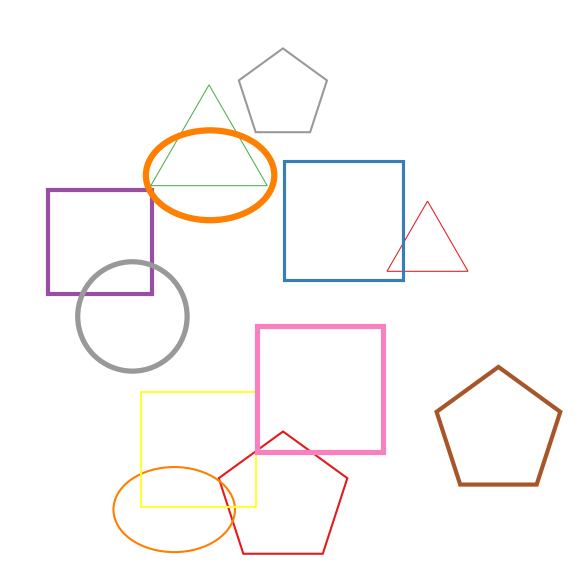[{"shape": "triangle", "thickness": 0.5, "radius": 0.41, "center": [0.74, 0.57]}, {"shape": "pentagon", "thickness": 1, "radius": 0.59, "center": [0.49, 0.135]}, {"shape": "square", "thickness": 1.5, "radius": 0.52, "center": [0.595, 0.618]}, {"shape": "triangle", "thickness": 0.5, "radius": 0.58, "center": [0.362, 0.736]}, {"shape": "square", "thickness": 2, "radius": 0.45, "center": [0.173, 0.58]}, {"shape": "oval", "thickness": 1, "radius": 0.53, "center": [0.302, 0.117]}, {"shape": "oval", "thickness": 3, "radius": 0.56, "center": [0.364, 0.696]}, {"shape": "square", "thickness": 1, "radius": 0.5, "center": [0.343, 0.22]}, {"shape": "pentagon", "thickness": 2, "radius": 0.56, "center": [0.863, 0.251]}, {"shape": "square", "thickness": 2.5, "radius": 0.55, "center": [0.554, 0.325]}, {"shape": "pentagon", "thickness": 1, "radius": 0.4, "center": [0.49, 0.835]}, {"shape": "circle", "thickness": 2.5, "radius": 0.47, "center": [0.229, 0.451]}]